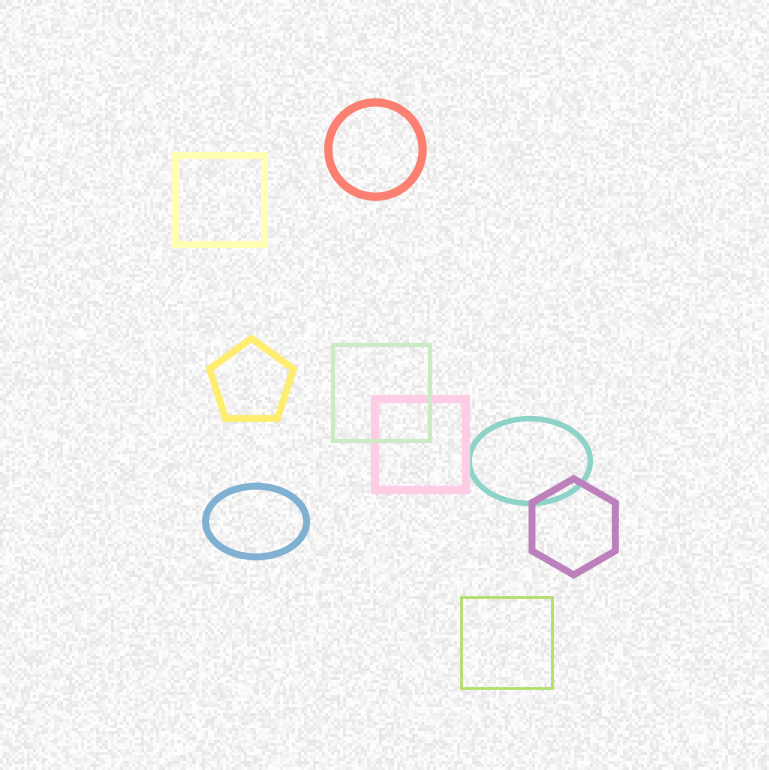[{"shape": "oval", "thickness": 2, "radius": 0.39, "center": [0.688, 0.401]}, {"shape": "square", "thickness": 2.5, "radius": 0.29, "center": [0.286, 0.741]}, {"shape": "circle", "thickness": 3, "radius": 0.31, "center": [0.488, 0.806]}, {"shape": "oval", "thickness": 2.5, "radius": 0.33, "center": [0.333, 0.323]}, {"shape": "square", "thickness": 1, "radius": 0.3, "center": [0.657, 0.165]}, {"shape": "square", "thickness": 3, "radius": 0.3, "center": [0.546, 0.423]}, {"shape": "hexagon", "thickness": 2.5, "radius": 0.31, "center": [0.745, 0.316]}, {"shape": "square", "thickness": 1.5, "radius": 0.31, "center": [0.495, 0.49]}, {"shape": "pentagon", "thickness": 2.5, "radius": 0.29, "center": [0.327, 0.503]}]